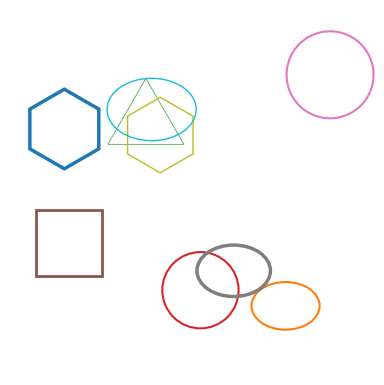[{"shape": "hexagon", "thickness": 2.5, "radius": 0.52, "center": [0.167, 0.665]}, {"shape": "oval", "thickness": 1.5, "radius": 0.44, "center": [0.742, 0.206]}, {"shape": "triangle", "thickness": 0.5, "radius": 0.57, "center": [0.379, 0.682]}, {"shape": "circle", "thickness": 1.5, "radius": 0.5, "center": [0.521, 0.246]}, {"shape": "square", "thickness": 2, "radius": 0.43, "center": [0.178, 0.369]}, {"shape": "circle", "thickness": 1.5, "radius": 0.56, "center": [0.857, 0.806]}, {"shape": "oval", "thickness": 2.5, "radius": 0.48, "center": [0.607, 0.297]}, {"shape": "hexagon", "thickness": 1, "radius": 0.49, "center": [0.416, 0.649]}, {"shape": "oval", "thickness": 1, "radius": 0.58, "center": [0.394, 0.716]}]